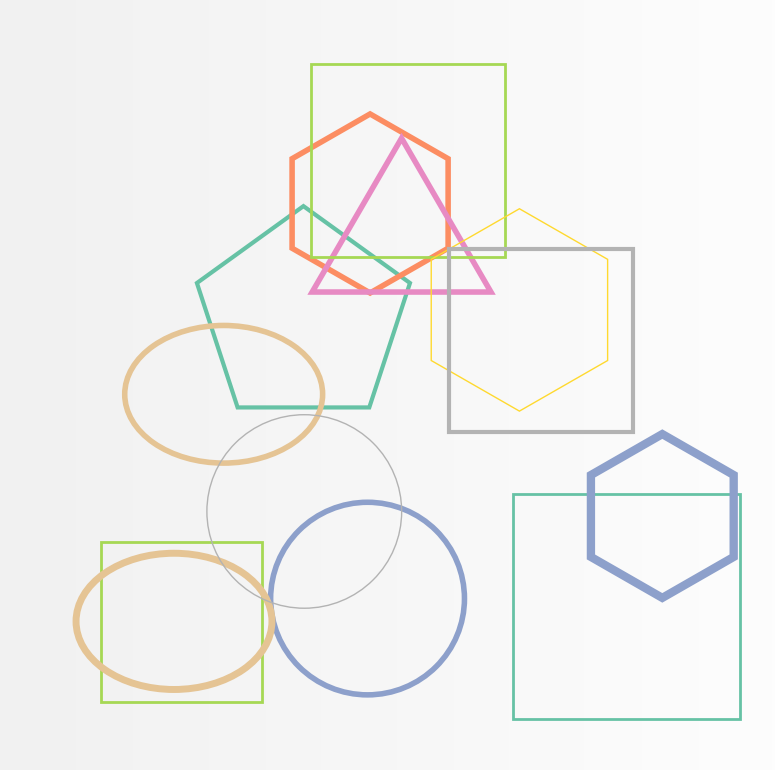[{"shape": "square", "thickness": 1, "radius": 0.73, "center": [0.808, 0.212]}, {"shape": "pentagon", "thickness": 1.5, "radius": 0.72, "center": [0.392, 0.588]}, {"shape": "hexagon", "thickness": 2, "radius": 0.58, "center": [0.478, 0.736]}, {"shape": "hexagon", "thickness": 3, "radius": 0.53, "center": [0.855, 0.33]}, {"shape": "circle", "thickness": 2, "radius": 0.63, "center": [0.474, 0.223]}, {"shape": "triangle", "thickness": 2, "radius": 0.67, "center": [0.518, 0.687]}, {"shape": "square", "thickness": 1, "radius": 0.63, "center": [0.527, 0.791]}, {"shape": "square", "thickness": 1, "radius": 0.52, "center": [0.234, 0.192]}, {"shape": "hexagon", "thickness": 0.5, "radius": 0.66, "center": [0.67, 0.597]}, {"shape": "oval", "thickness": 2, "radius": 0.64, "center": [0.289, 0.488]}, {"shape": "oval", "thickness": 2.5, "radius": 0.63, "center": [0.225, 0.193]}, {"shape": "circle", "thickness": 0.5, "radius": 0.63, "center": [0.393, 0.336]}, {"shape": "square", "thickness": 1.5, "radius": 0.59, "center": [0.698, 0.558]}]